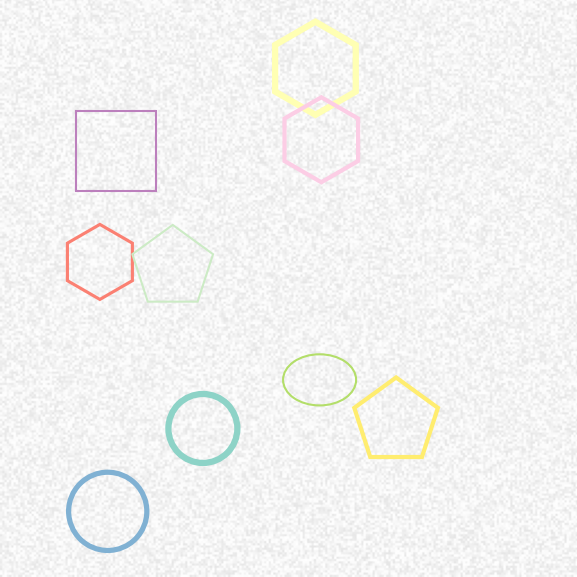[{"shape": "circle", "thickness": 3, "radius": 0.3, "center": [0.351, 0.257]}, {"shape": "hexagon", "thickness": 3, "radius": 0.4, "center": [0.546, 0.881]}, {"shape": "hexagon", "thickness": 1.5, "radius": 0.32, "center": [0.173, 0.546]}, {"shape": "circle", "thickness": 2.5, "radius": 0.34, "center": [0.187, 0.114]}, {"shape": "oval", "thickness": 1, "radius": 0.32, "center": [0.553, 0.341]}, {"shape": "hexagon", "thickness": 2, "radius": 0.37, "center": [0.556, 0.757]}, {"shape": "square", "thickness": 1, "radius": 0.35, "center": [0.201, 0.737]}, {"shape": "pentagon", "thickness": 1, "radius": 0.37, "center": [0.299, 0.536]}, {"shape": "pentagon", "thickness": 2, "radius": 0.38, "center": [0.686, 0.269]}]